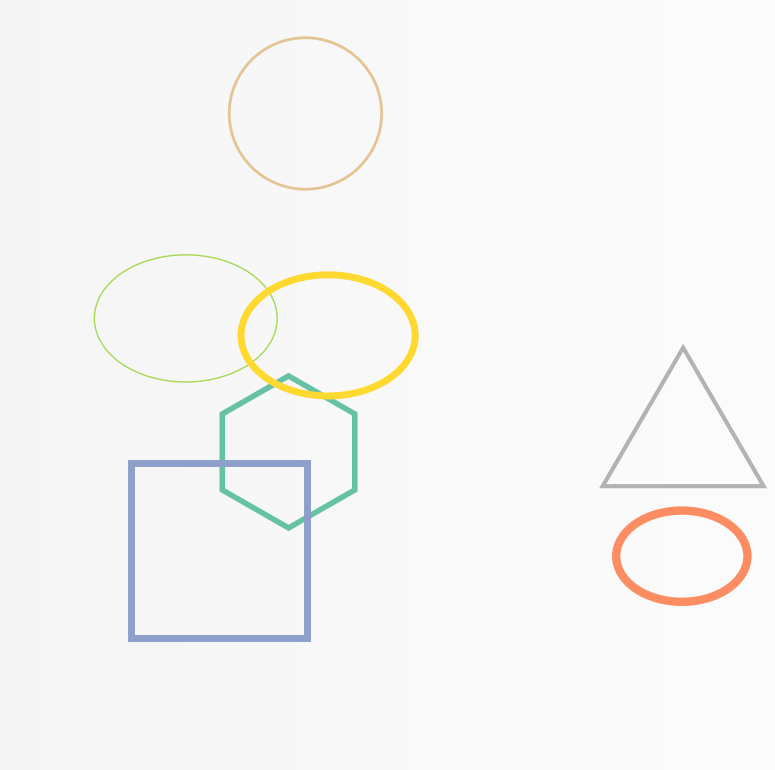[{"shape": "hexagon", "thickness": 2, "radius": 0.49, "center": [0.372, 0.413]}, {"shape": "oval", "thickness": 3, "radius": 0.42, "center": [0.88, 0.278]}, {"shape": "square", "thickness": 2.5, "radius": 0.57, "center": [0.282, 0.285]}, {"shape": "oval", "thickness": 0.5, "radius": 0.59, "center": [0.24, 0.586]}, {"shape": "oval", "thickness": 2.5, "radius": 0.56, "center": [0.423, 0.564]}, {"shape": "circle", "thickness": 1, "radius": 0.49, "center": [0.394, 0.853]}, {"shape": "triangle", "thickness": 1.5, "radius": 0.6, "center": [0.881, 0.429]}]